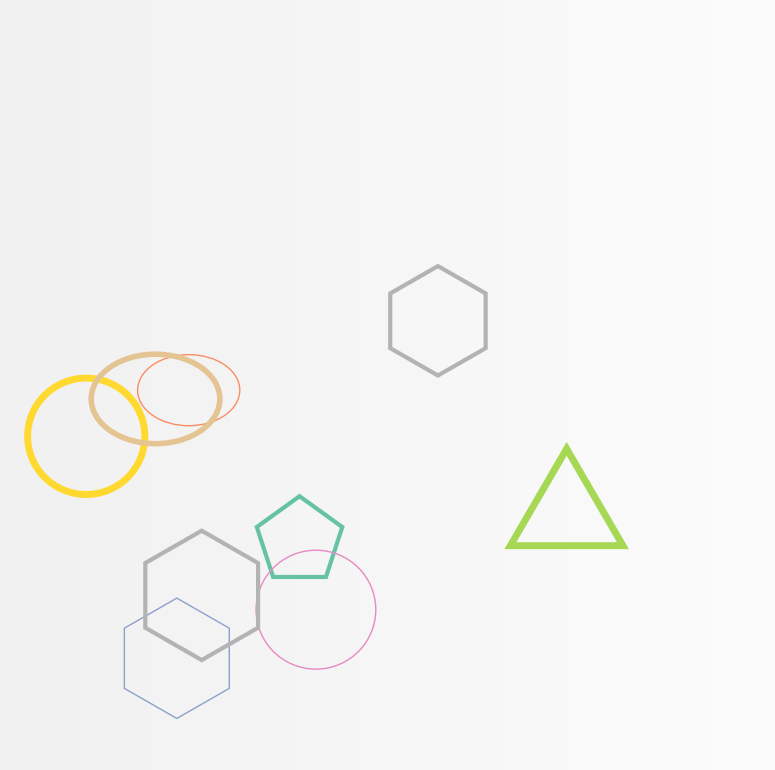[{"shape": "pentagon", "thickness": 1.5, "radius": 0.29, "center": [0.387, 0.298]}, {"shape": "oval", "thickness": 0.5, "radius": 0.33, "center": [0.243, 0.493]}, {"shape": "hexagon", "thickness": 0.5, "radius": 0.39, "center": [0.228, 0.145]}, {"shape": "circle", "thickness": 0.5, "radius": 0.39, "center": [0.408, 0.208]}, {"shape": "triangle", "thickness": 2.5, "radius": 0.42, "center": [0.731, 0.333]}, {"shape": "circle", "thickness": 2.5, "radius": 0.38, "center": [0.111, 0.433]}, {"shape": "oval", "thickness": 2, "radius": 0.41, "center": [0.201, 0.482]}, {"shape": "hexagon", "thickness": 1.5, "radius": 0.42, "center": [0.26, 0.227]}, {"shape": "hexagon", "thickness": 1.5, "radius": 0.36, "center": [0.565, 0.583]}]